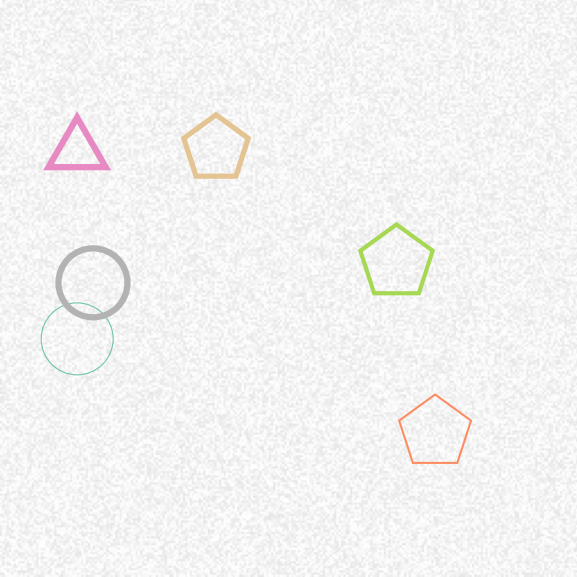[{"shape": "circle", "thickness": 0.5, "radius": 0.31, "center": [0.134, 0.412]}, {"shape": "pentagon", "thickness": 1, "radius": 0.33, "center": [0.753, 0.251]}, {"shape": "triangle", "thickness": 3, "radius": 0.29, "center": [0.133, 0.738]}, {"shape": "pentagon", "thickness": 2, "radius": 0.33, "center": [0.687, 0.545]}, {"shape": "pentagon", "thickness": 2.5, "radius": 0.29, "center": [0.374, 0.742]}, {"shape": "circle", "thickness": 3, "radius": 0.3, "center": [0.161, 0.509]}]